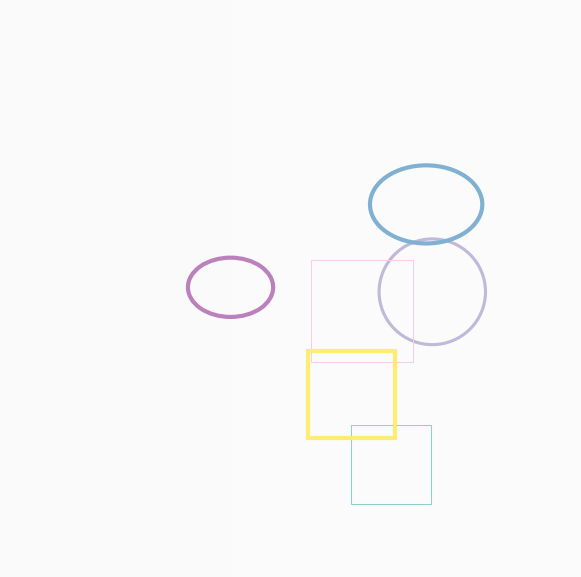[{"shape": "square", "thickness": 0.5, "radius": 0.34, "center": [0.673, 0.195]}, {"shape": "circle", "thickness": 1.5, "radius": 0.46, "center": [0.744, 0.494]}, {"shape": "oval", "thickness": 2, "radius": 0.48, "center": [0.733, 0.645]}, {"shape": "square", "thickness": 0.5, "radius": 0.44, "center": [0.623, 0.461]}, {"shape": "oval", "thickness": 2, "radius": 0.37, "center": [0.397, 0.502]}, {"shape": "square", "thickness": 2, "radius": 0.37, "center": [0.604, 0.316]}]